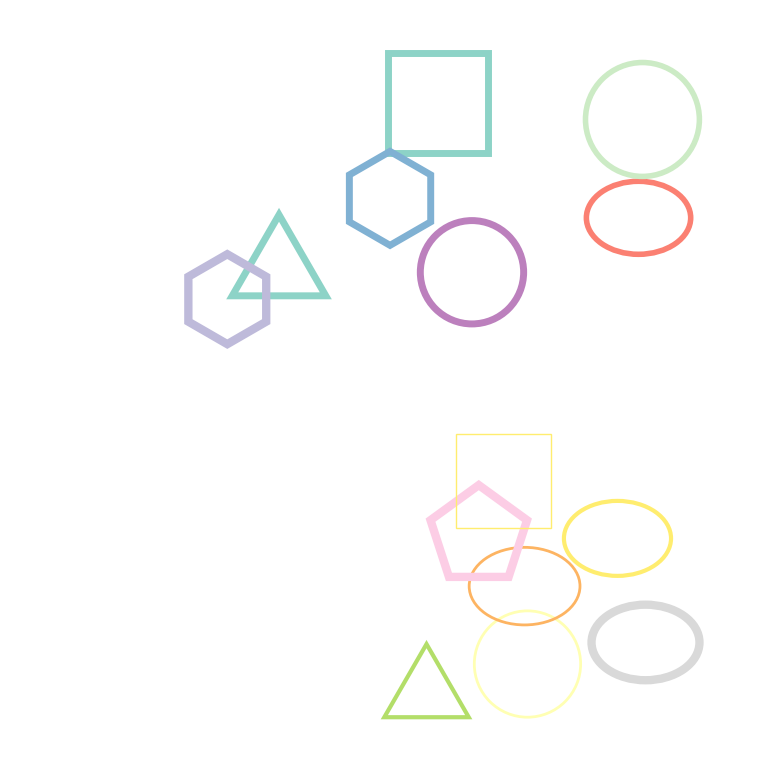[{"shape": "triangle", "thickness": 2.5, "radius": 0.35, "center": [0.362, 0.651]}, {"shape": "square", "thickness": 2.5, "radius": 0.33, "center": [0.569, 0.866]}, {"shape": "circle", "thickness": 1, "radius": 0.35, "center": [0.685, 0.138]}, {"shape": "hexagon", "thickness": 3, "radius": 0.29, "center": [0.295, 0.611]}, {"shape": "oval", "thickness": 2, "radius": 0.34, "center": [0.829, 0.717]}, {"shape": "hexagon", "thickness": 2.5, "radius": 0.3, "center": [0.507, 0.742]}, {"shape": "oval", "thickness": 1, "radius": 0.36, "center": [0.681, 0.239]}, {"shape": "triangle", "thickness": 1.5, "radius": 0.32, "center": [0.554, 0.1]}, {"shape": "pentagon", "thickness": 3, "radius": 0.33, "center": [0.622, 0.304]}, {"shape": "oval", "thickness": 3, "radius": 0.35, "center": [0.838, 0.166]}, {"shape": "circle", "thickness": 2.5, "radius": 0.34, "center": [0.613, 0.646]}, {"shape": "circle", "thickness": 2, "radius": 0.37, "center": [0.834, 0.845]}, {"shape": "square", "thickness": 0.5, "radius": 0.31, "center": [0.654, 0.375]}, {"shape": "oval", "thickness": 1.5, "radius": 0.35, "center": [0.802, 0.301]}]